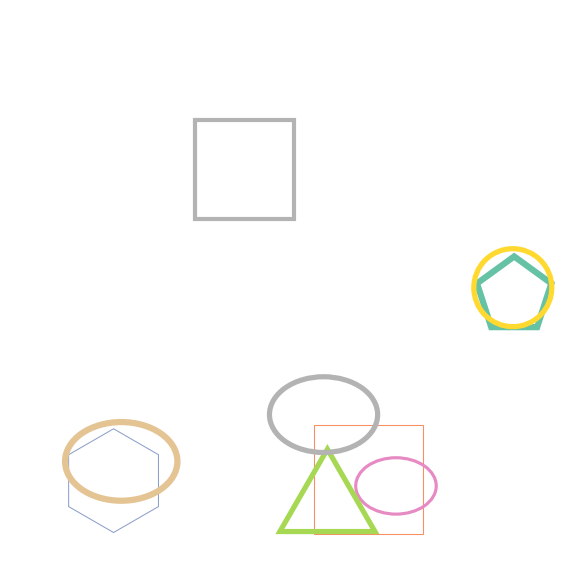[{"shape": "pentagon", "thickness": 3, "radius": 0.34, "center": [0.89, 0.487]}, {"shape": "square", "thickness": 0.5, "radius": 0.47, "center": [0.638, 0.169]}, {"shape": "hexagon", "thickness": 0.5, "radius": 0.45, "center": [0.197, 0.167]}, {"shape": "oval", "thickness": 1.5, "radius": 0.35, "center": [0.686, 0.158]}, {"shape": "triangle", "thickness": 2.5, "radius": 0.48, "center": [0.567, 0.126]}, {"shape": "circle", "thickness": 2.5, "radius": 0.34, "center": [0.888, 0.501]}, {"shape": "oval", "thickness": 3, "radius": 0.49, "center": [0.21, 0.2]}, {"shape": "oval", "thickness": 2.5, "radius": 0.47, "center": [0.56, 0.281]}, {"shape": "square", "thickness": 2, "radius": 0.43, "center": [0.423, 0.706]}]